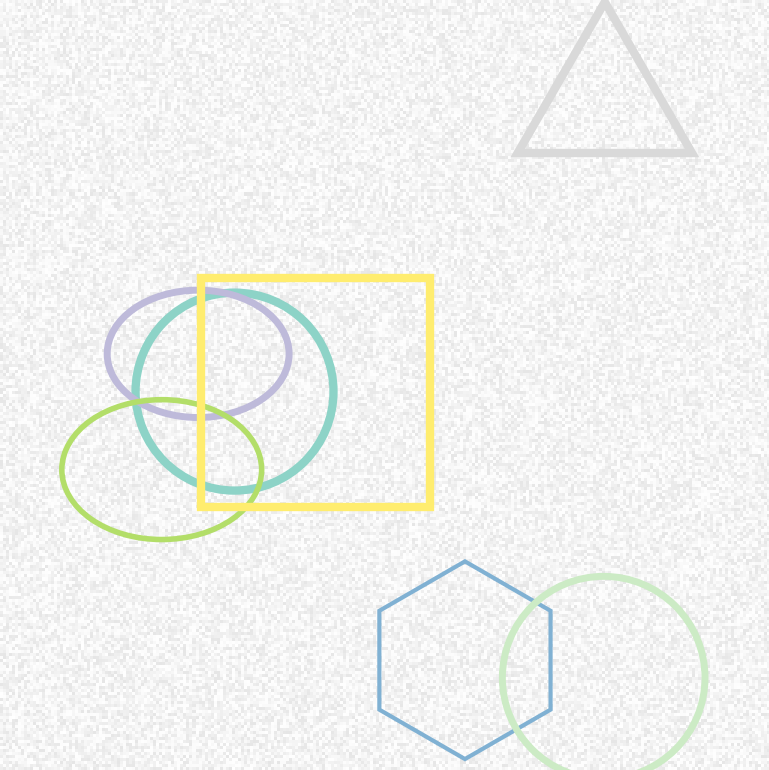[{"shape": "circle", "thickness": 3, "radius": 0.64, "center": [0.305, 0.491]}, {"shape": "oval", "thickness": 2.5, "radius": 0.59, "center": [0.257, 0.54]}, {"shape": "hexagon", "thickness": 1.5, "radius": 0.64, "center": [0.604, 0.143]}, {"shape": "oval", "thickness": 2, "radius": 0.65, "center": [0.21, 0.39]}, {"shape": "triangle", "thickness": 3, "radius": 0.65, "center": [0.785, 0.867]}, {"shape": "circle", "thickness": 2.5, "radius": 0.66, "center": [0.784, 0.12]}, {"shape": "square", "thickness": 3, "radius": 0.74, "center": [0.41, 0.49]}]